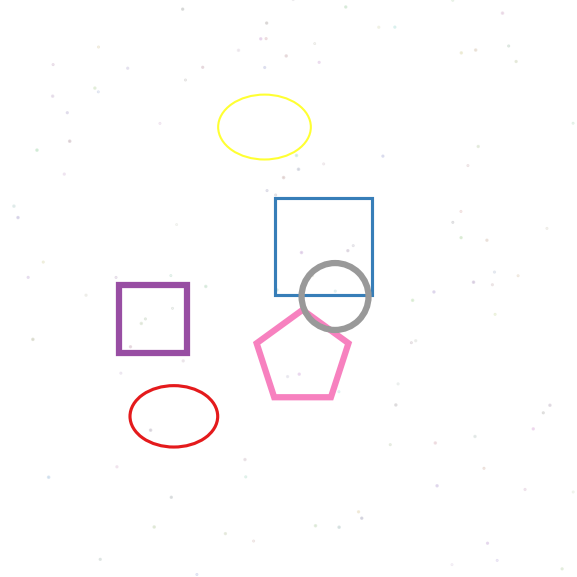[{"shape": "oval", "thickness": 1.5, "radius": 0.38, "center": [0.301, 0.278]}, {"shape": "square", "thickness": 1.5, "radius": 0.42, "center": [0.56, 0.573]}, {"shape": "square", "thickness": 3, "radius": 0.29, "center": [0.265, 0.447]}, {"shape": "oval", "thickness": 1, "radius": 0.4, "center": [0.458, 0.779]}, {"shape": "pentagon", "thickness": 3, "radius": 0.42, "center": [0.524, 0.379]}, {"shape": "circle", "thickness": 3, "radius": 0.29, "center": [0.58, 0.486]}]